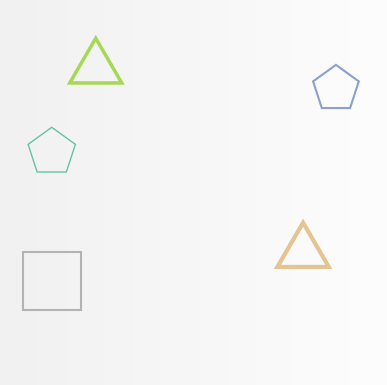[{"shape": "pentagon", "thickness": 1, "radius": 0.32, "center": [0.134, 0.605]}, {"shape": "pentagon", "thickness": 1.5, "radius": 0.31, "center": [0.867, 0.769]}, {"shape": "triangle", "thickness": 2.5, "radius": 0.39, "center": [0.247, 0.823]}, {"shape": "triangle", "thickness": 3, "radius": 0.38, "center": [0.782, 0.345]}, {"shape": "square", "thickness": 1.5, "radius": 0.37, "center": [0.133, 0.271]}]